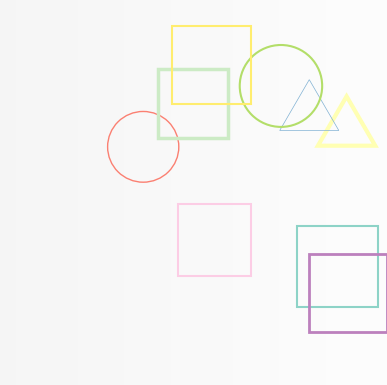[{"shape": "square", "thickness": 1.5, "radius": 0.53, "center": [0.872, 0.308]}, {"shape": "triangle", "thickness": 3, "radius": 0.43, "center": [0.894, 0.664]}, {"shape": "circle", "thickness": 1, "radius": 0.46, "center": [0.37, 0.619]}, {"shape": "triangle", "thickness": 0.5, "radius": 0.44, "center": [0.798, 0.705]}, {"shape": "circle", "thickness": 1.5, "radius": 0.53, "center": [0.725, 0.777]}, {"shape": "square", "thickness": 1.5, "radius": 0.47, "center": [0.553, 0.377]}, {"shape": "square", "thickness": 2, "radius": 0.51, "center": [0.898, 0.24]}, {"shape": "square", "thickness": 2.5, "radius": 0.45, "center": [0.498, 0.731]}, {"shape": "square", "thickness": 1.5, "radius": 0.51, "center": [0.545, 0.831]}]